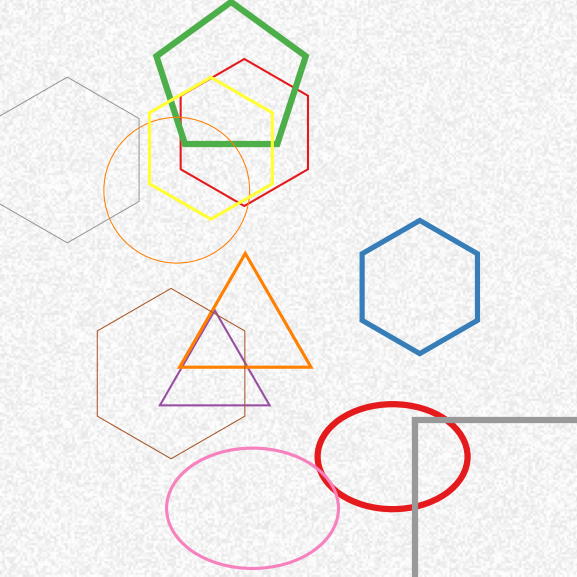[{"shape": "hexagon", "thickness": 1, "radius": 0.64, "center": [0.423, 0.77]}, {"shape": "oval", "thickness": 3, "radius": 0.65, "center": [0.68, 0.208]}, {"shape": "hexagon", "thickness": 2.5, "radius": 0.58, "center": [0.727, 0.502]}, {"shape": "pentagon", "thickness": 3, "radius": 0.68, "center": [0.4, 0.86]}, {"shape": "triangle", "thickness": 1, "radius": 0.55, "center": [0.372, 0.352]}, {"shape": "circle", "thickness": 0.5, "radius": 0.63, "center": [0.306, 0.67]}, {"shape": "triangle", "thickness": 1.5, "radius": 0.66, "center": [0.425, 0.429]}, {"shape": "hexagon", "thickness": 1.5, "radius": 0.61, "center": [0.365, 0.742]}, {"shape": "hexagon", "thickness": 0.5, "radius": 0.74, "center": [0.296, 0.352]}, {"shape": "oval", "thickness": 1.5, "radius": 0.74, "center": [0.437, 0.119]}, {"shape": "hexagon", "thickness": 0.5, "radius": 0.72, "center": [0.117, 0.722]}, {"shape": "square", "thickness": 3, "radius": 0.74, "center": [0.866, 0.124]}]